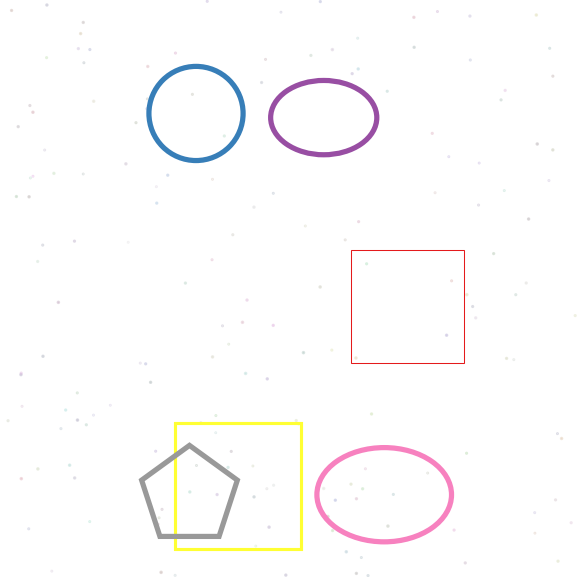[{"shape": "square", "thickness": 0.5, "radius": 0.49, "center": [0.706, 0.469]}, {"shape": "circle", "thickness": 2.5, "radius": 0.41, "center": [0.339, 0.803]}, {"shape": "oval", "thickness": 2.5, "radius": 0.46, "center": [0.561, 0.795]}, {"shape": "square", "thickness": 1.5, "radius": 0.54, "center": [0.412, 0.158]}, {"shape": "oval", "thickness": 2.5, "radius": 0.58, "center": [0.665, 0.142]}, {"shape": "pentagon", "thickness": 2.5, "radius": 0.44, "center": [0.328, 0.141]}]